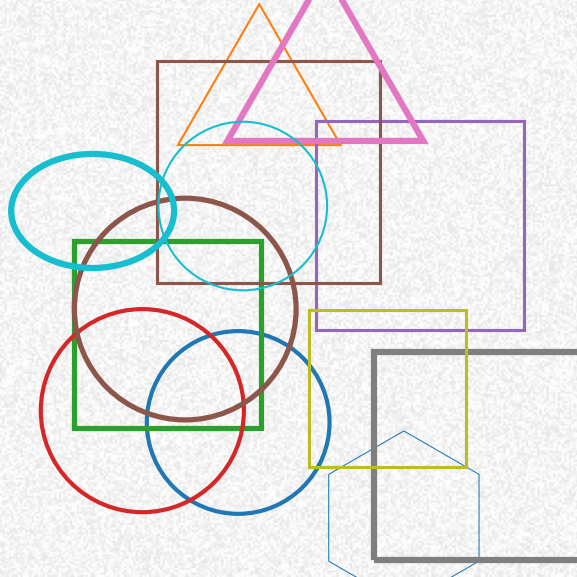[{"shape": "hexagon", "thickness": 0.5, "radius": 0.75, "center": [0.699, 0.103]}, {"shape": "circle", "thickness": 2, "radius": 0.79, "center": [0.412, 0.268]}, {"shape": "triangle", "thickness": 1, "radius": 0.81, "center": [0.449, 0.829]}, {"shape": "square", "thickness": 2.5, "radius": 0.81, "center": [0.29, 0.42]}, {"shape": "circle", "thickness": 2, "radius": 0.88, "center": [0.246, 0.288]}, {"shape": "square", "thickness": 1.5, "radius": 0.9, "center": [0.727, 0.609]}, {"shape": "square", "thickness": 1.5, "radius": 0.96, "center": [0.465, 0.702]}, {"shape": "circle", "thickness": 2.5, "radius": 0.96, "center": [0.321, 0.464]}, {"shape": "triangle", "thickness": 3, "radius": 0.98, "center": [0.563, 0.853]}, {"shape": "square", "thickness": 3, "radius": 0.9, "center": [0.827, 0.21]}, {"shape": "square", "thickness": 1.5, "radius": 0.68, "center": [0.671, 0.326]}, {"shape": "oval", "thickness": 3, "radius": 0.71, "center": [0.16, 0.634]}, {"shape": "circle", "thickness": 1, "radius": 0.73, "center": [0.42, 0.642]}]